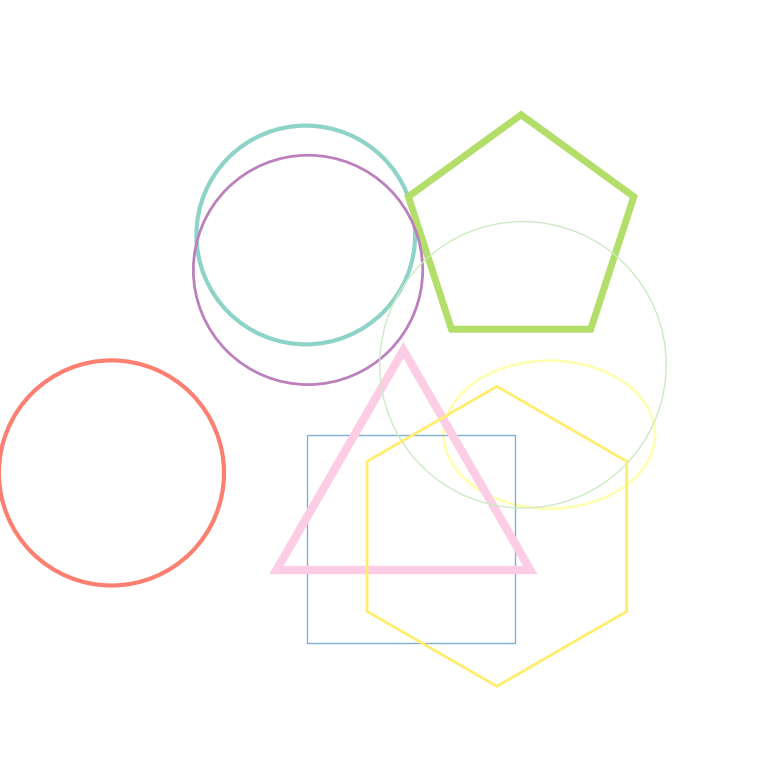[{"shape": "circle", "thickness": 1.5, "radius": 0.71, "center": [0.397, 0.695]}, {"shape": "oval", "thickness": 1, "radius": 0.69, "center": [0.714, 0.436]}, {"shape": "circle", "thickness": 1.5, "radius": 0.73, "center": [0.145, 0.386]}, {"shape": "square", "thickness": 0.5, "radius": 0.67, "center": [0.534, 0.3]}, {"shape": "pentagon", "thickness": 2.5, "radius": 0.77, "center": [0.677, 0.697]}, {"shape": "triangle", "thickness": 3, "radius": 0.95, "center": [0.524, 0.355]}, {"shape": "circle", "thickness": 1, "radius": 0.74, "center": [0.4, 0.649]}, {"shape": "circle", "thickness": 0.5, "radius": 0.93, "center": [0.679, 0.526]}, {"shape": "hexagon", "thickness": 1, "radius": 0.97, "center": [0.645, 0.303]}]